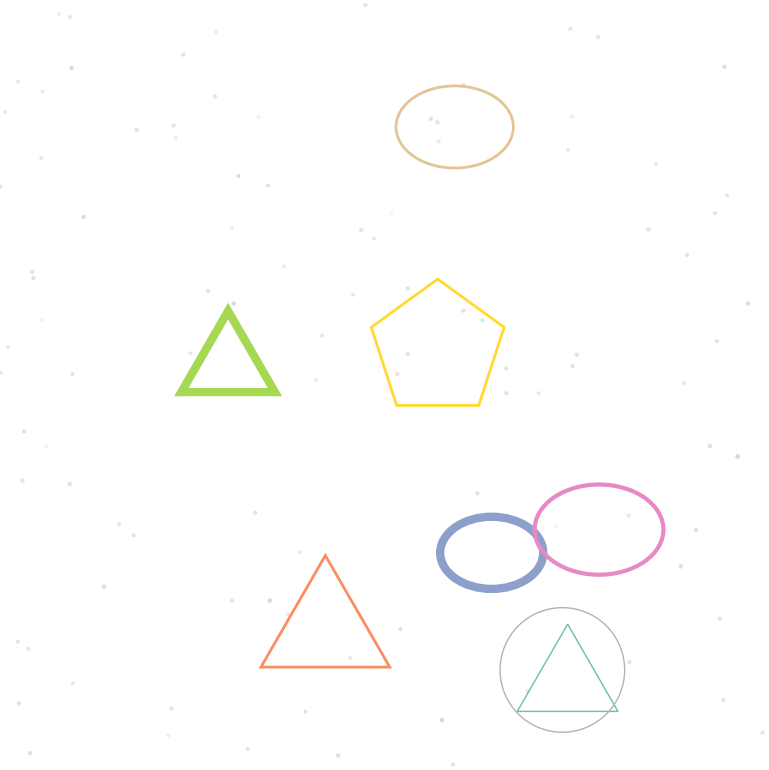[{"shape": "triangle", "thickness": 0.5, "radius": 0.38, "center": [0.737, 0.114]}, {"shape": "triangle", "thickness": 1, "radius": 0.48, "center": [0.423, 0.182]}, {"shape": "oval", "thickness": 3, "radius": 0.33, "center": [0.639, 0.282]}, {"shape": "oval", "thickness": 1.5, "radius": 0.42, "center": [0.778, 0.312]}, {"shape": "triangle", "thickness": 3, "radius": 0.35, "center": [0.296, 0.526]}, {"shape": "pentagon", "thickness": 1, "radius": 0.45, "center": [0.568, 0.547]}, {"shape": "oval", "thickness": 1, "radius": 0.38, "center": [0.591, 0.835]}, {"shape": "circle", "thickness": 0.5, "radius": 0.4, "center": [0.73, 0.13]}]